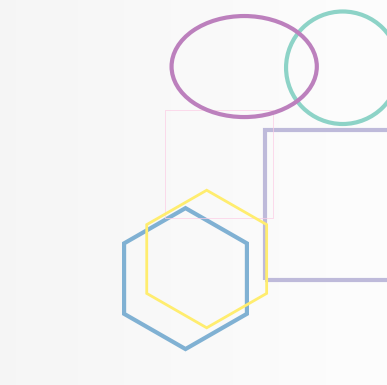[{"shape": "circle", "thickness": 3, "radius": 0.73, "center": [0.884, 0.824]}, {"shape": "square", "thickness": 3, "radius": 0.97, "center": [0.879, 0.468]}, {"shape": "hexagon", "thickness": 3, "radius": 0.91, "center": [0.479, 0.276]}, {"shape": "square", "thickness": 0.5, "radius": 0.7, "center": [0.565, 0.573]}, {"shape": "oval", "thickness": 3, "radius": 0.94, "center": [0.63, 0.827]}, {"shape": "hexagon", "thickness": 2, "radius": 0.89, "center": [0.533, 0.327]}]